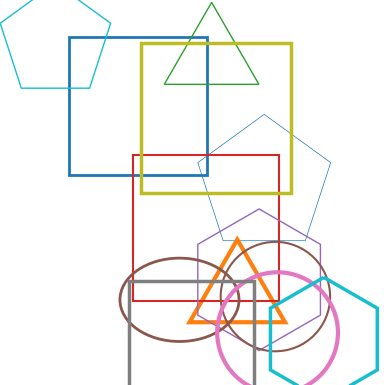[{"shape": "pentagon", "thickness": 0.5, "radius": 0.91, "center": [0.686, 0.522]}, {"shape": "square", "thickness": 2, "radius": 0.9, "center": [0.357, 0.726]}, {"shape": "triangle", "thickness": 3, "radius": 0.72, "center": [0.616, 0.235]}, {"shape": "triangle", "thickness": 1, "radius": 0.71, "center": [0.55, 0.852]}, {"shape": "square", "thickness": 1.5, "radius": 0.95, "center": [0.534, 0.407]}, {"shape": "hexagon", "thickness": 1, "radius": 0.92, "center": [0.673, 0.273]}, {"shape": "oval", "thickness": 2, "radius": 0.77, "center": [0.466, 0.221]}, {"shape": "circle", "thickness": 1.5, "radius": 0.71, "center": [0.715, 0.23]}, {"shape": "circle", "thickness": 3, "radius": 0.78, "center": [0.721, 0.136]}, {"shape": "square", "thickness": 2.5, "radius": 0.81, "center": [0.496, 0.107]}, {"shape": "square", "thickness": 2.5, "radius": 0.98, "center": [0.561, 0.693]}, {"shape": "pentagon", "thickness": 1, "radius": 0.75, "center": [0.144, 0.893]}, {"shape": "hexagon", "thickness": 2.5, "radius": 0.8, "center": [0.841, 0.119]}]